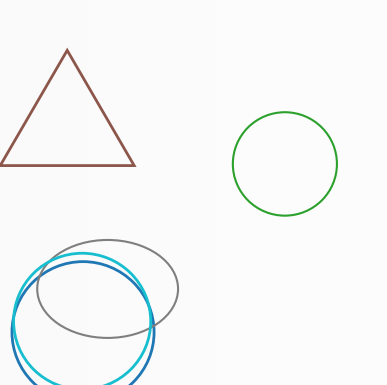[{"shape": "circle", "thickness": 2, "radius": 0.92, "center": [0.214, 0.137]}, {"shape": "circle", "thickness": 1.5, "radius": 0.67, "center": [0.735, 0.574]}, {"shape": "triangle", "thickness": 2, "radius": 1.0, "center": [0.173, 0.67]}, {"shape": "oval", "thickness": 1.5, "radius": 0.91, "center": [0.278, 0.25]}, {"shape": "circle", "thickness": 2, "radius": 0.88, "center": [0.212, 0.165]}]